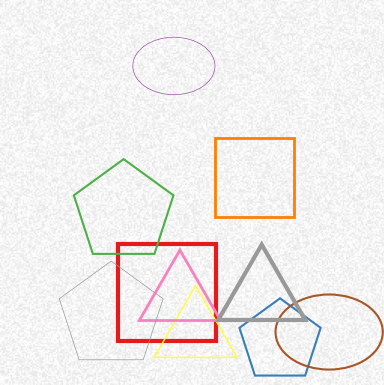[{"shape": "square", "thickness": 3, "radius": 0.63, "center": [0.434, 0.241]}, {"shape": "pentagon", "thickness": 1.5, "radius": 0.55, "center": [0.727, 0.114]}, {"shape": "pentagon", "thickness": 1.5, "radius": 0.68, "center": [0.321, 0.451]}, {"shape": "oval", "thickness": 0.5, "radius": 0.53, "center": [0.452, 0.829]}, {"shape": "square", "thickness": 2, "radius": 0.51, "center": [0.662, 0.539]}, {"shape": "triangle", "thickness": 1, "radius": 0.62, "center": [0.508, 0.134]}, {"shape": "oval", "thickness": 1.5, "radius": 0.7, "center": [0.855, 0.138]}, {"shape": "triangle", "thickness": 2, "radius": 0.61, "center": [0.467, 0.228]}, {"shape": "triangle", "thickness": 3, "radius": 0.65, "center": [0.68, 0.234]}, {"shape": "pentagon", "thickness": 0.5, "radius": 0.71, "center": [0.289, 0.18]}]